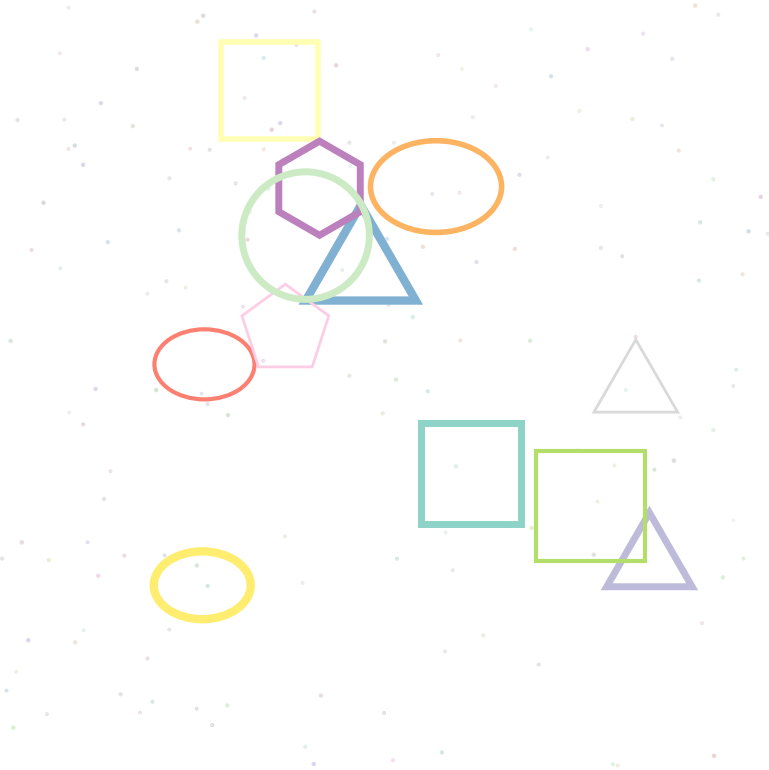[{"shape": "square", "thickness": 2.5, "radius": 0.33, "center": [0.612, 0.385]}, {"shape": "square", "thickness": 2, "radius": 0.32, "center": [0.35, 0.882]}, {"shape": "triangle", "thickness": 2.5, "radius": 0.32, "center": [0.843, 0.27]}, {"shape": "oval", "thickness": 1.5, "radius": 0.32, "center": [0.266, 0.527]}, {"shape": "triangle", "thickness": 3, "radius": 0.41, "center": [0.469, 0.651]}, {"shape": "oval", "thickness": 2, "radius": 0.43, "center": [0.566, 0.758]}, {"shape": "square", "thickness": 1.5, "radius": 0.36, "center": [0.767, 0.343]}, {"shape": "pentagon", "thickness": 1, "radius": 0.3, "center": [0.371, 0.572]}, {"shape": "triangle", "thickness": 1, "radius": 0.31, "center": [0.826, 0.496]}, {"shape": "hexagon", "thickness": 2.5, "radius": 0.31, "center": [0.415, 0.756]}, {"shape": "circle", "thickness": 2.5, "radius": 0.41, "center": [0.397, 0.694]}, {"shape": "oval", "thickness": 3, "radius": 0.31, "center": [0.263, 0.24]}]